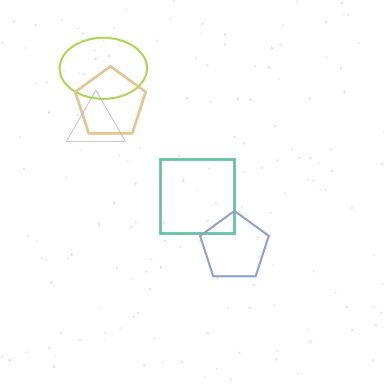[{"shape": "square", "thickness": 2, "radius": 0.48, "center": [0.511, 0.491]}, {"shape": "pentagon", "thickness": 1.5, "radius": 0.47, "center": [0.609, 0.358]}, {"shape": "oval", "thickness": 1.5, "radius": 0.57, "center": [0.268, 0.823]}, {"shape": "pentagon", "thickness": 2, "radius": 0.48, "center": [0.287, 0.732]}, {"shape": "triangle", "thickness": 0.5, "radius": 0.44, "center": [0.249, 0.677]}]